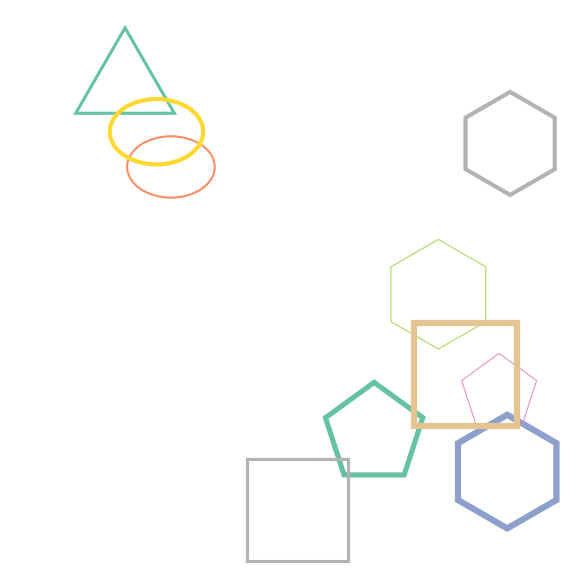[{"shape": "triangle", "thickness": 1.5, "radius": 0.49, "center": [0.217, 0.852]}, {"shape": "pentagon", "thickness": 2.5, "radius": 0.44, "center": [0.648, 0.248]}, {"shape": "oval", "thickness": 1, "radius": 0.38, "center": [0.296, 0.71]}, {"shape": "hexagon", "thickness": 3, "radius": 0.49, "center": [0.878, 0.183]}, {"shape": "pentagon", "thickness": 0.5, "radius": 0.34, "center": [0.864, 0.319]}, {"shape": "hexagon", "thickness": 0.5, "radius": 0.47, "center": [0.759, 0.49]}, {"shape": "oval", "thickness": 2, "radius": 0.4, "center": [0.271, 0.771]}, {"shape": "square", "thickness": 3, "radius": 0.45, "center": [0.807, 0.351]}, {"shape": "square", "thickness": 1.5, "radius": 0.44, "center": [0.515, 0.116]}, {"shape": "hexagon", "thickness": 2, "radius": 0.45, "center": [0.883, 0.751]}]